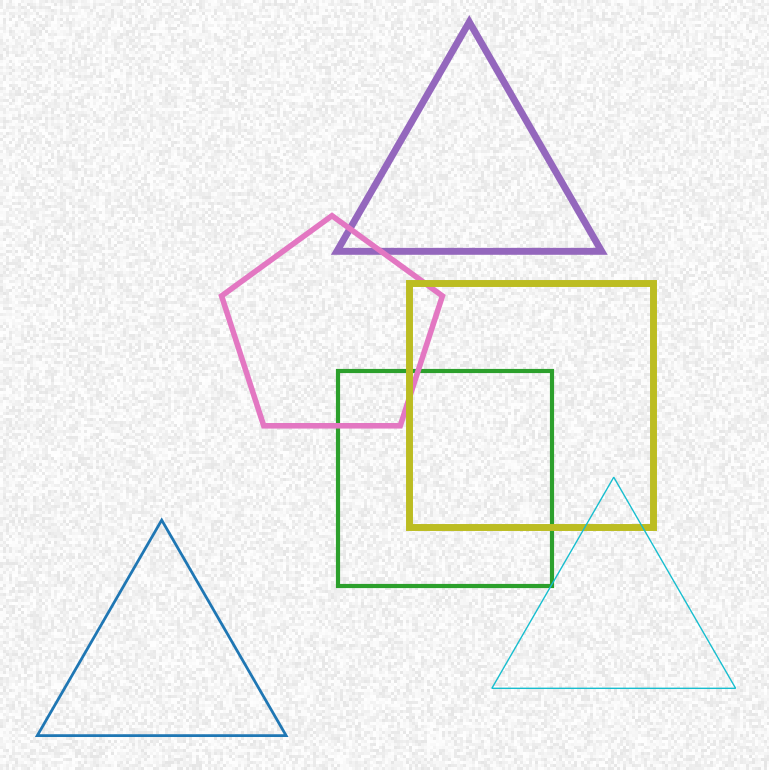[{"shape": "triangle", "thickness": 1, "radius": 0.93, "center": [0.21, 0.138]}, {"shape": "square", "thickness": 1.5, "radius": 0.7, "center": [0.578, 0.378]}, {"shape": "triangle", "thickness": 2.5, "radius": 0.99, "center": [0.609, 0.773]}, {"shape": "pentagon", "thickness": 2, "radius": 0.75, "center": [0.431, 0.569]}, {"shape": "square", "thickness": 2.5, "radius": 0.79, "center": [0.69, 0.474]}, {"shape": "triangle", "thickness": 0.5, "radius": 0.91, "center": [0.797, 0.197]}]